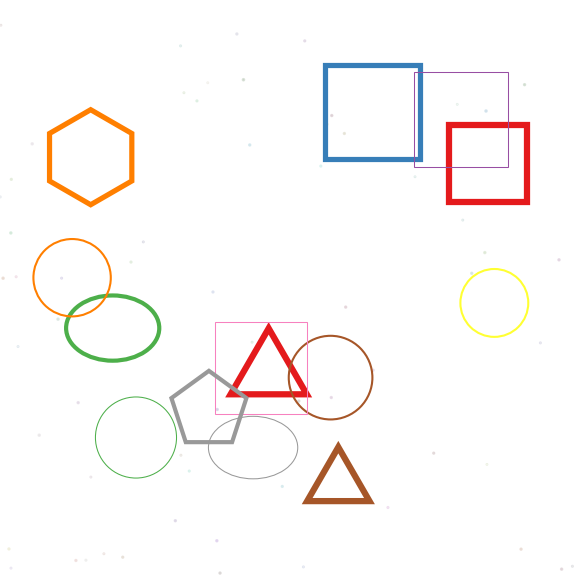[{"shape": "triangle", "thickness": 3, "radius": 0.38, "center": [0.465, 0.354]}, {"shape": "square", "thickness": 3, "radius": 0.33, "center": [0.845, 0.717]}, {"shape": "square", "thickness": 2.5, "radius": 0.41, "center": [0.646, 0.805]}, {"shape": "circle", "thickness": 0.5, "radius": 0.35, "center": [0.235, 0.242]}, {"shape": "oval", "thickness": 2, "radius": 0.4, "center": [0.195, 0.431]}, {"shape": "square", "thickness": 0.5, "radius": 0.41, "center": [0.798, 0.792]}, {"shape": "circle", "thickness": 1, "radius": 0.33, "center": [0.125, 0.518]}, {"shape": "hexagon", "thickness": 2.5, "radius": 0.41, "center": [0.157, 0.727]}, {"shape": "circle", "thickness": 1, "radius": 0.29, "center": [0.856, 0.475]}, {"shape": "circle", "thickness": 1, "radius": 0.36, "center": [0.572, 0.345]}, {"shape": "triangle", "thickness": 3, "radius": 0.31, "center": [0.586, 0.163]}, {"shape": "square", "thickness": 0.5, "radius": 0.4, "center": [0.452, 0.362]}, {"shape": "oval", "thickness": 0.5, "radius": 0.39, "center": [0.438, 0.224]}, {"shape": "pentagon", "thickness": 2, "radius": 0.34, "center": [0.362, 0.289]}]